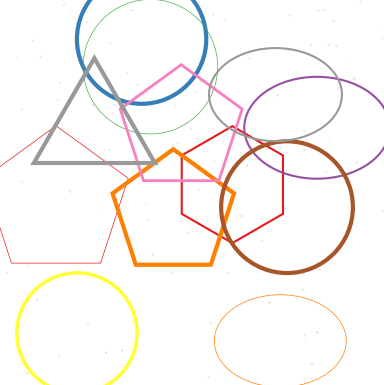[{"shape": "hexagon", "thickness": 1.5, "radius": 0.76, "center": [0.604, 0.52]}, {"shape": "pentagon", "thickness": 0.5, "radius": 0.99, "center": [0.146, 0.476]}, {"shape": "circle", "thickness": 3, "radius": 0.84, "center": [0.368, 0.898]}, {"shape": "circle", "thickness": 0.5, "radius": 0.87, "center": [0.391, 0.827]}, {"shape": "oval", "thickness": 1.5, "radius": 0.95, "center": [0.823, 0.668]}, {"shape": "pentagon", "thickness": 3, "radius": 0.83, "center": [0.45, 0.447]}, {"shape": "oval", "thickness": 0.5, "radius": 0.86, "center": [0.728, 0.115]}, {"shape": "circle", "thickness": 2.5, "radius": 0.78, "center": [0.2, 0.135]}, {"shape": "circle", "thickness": 3, "radius": 0.86, "center": [0.746, 0.462]}, {"shape": "pentagon", "thickness": 2, "radius": 0.83, "center": [0.471, 0.665]}, {"shape": "triangle", "thickness": 3, "radius": 0.91, "center": [0.245, 0.667]}, {"shape": "oval", "thickness": 1.5, "radius": 0.86, "center": [0.716, 0.754]}]